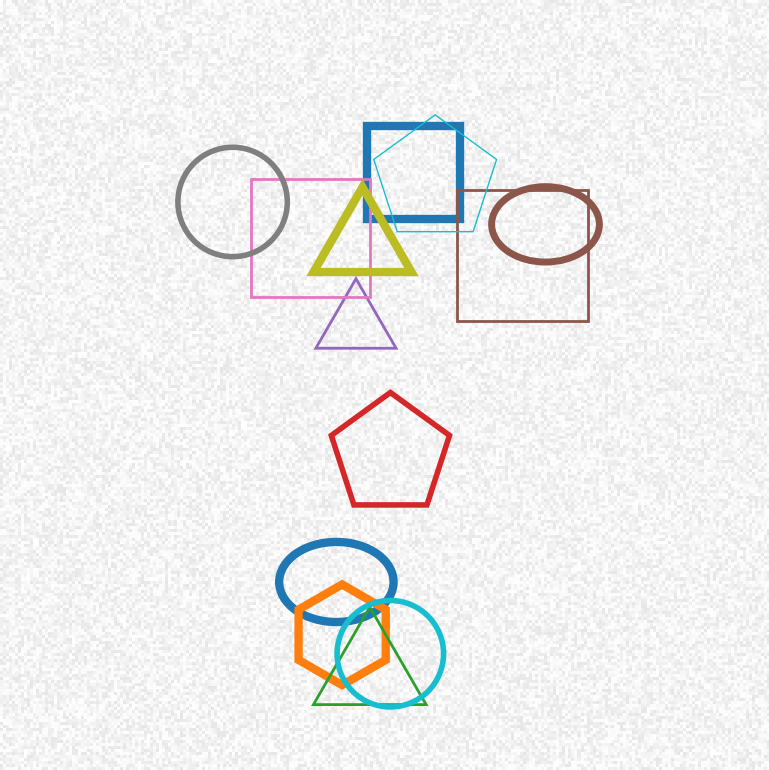[{"shape": "square", "thickness": 3, "radius": 0.3, "center": [0.537, 0.776]}, {"shape": "oval", "thickness": 3, "radius": 0.37, "center": [0.437, 0.244]}, {"shape": "hexagon", "thickness": 3, "radius": 0.33, "center": [0.444, 0.176]}, {"shape": "triangle", "thickness": 1, "radius": 0.42, "center": [0.48, 0.127]}, {"shape": "pentagon", "thickness": 2, "radius": 0.4, "center": [0.507, 0.41]}, {"shape": "triangle", "thickness": 1, "radius": 0.3, "center": [0.462, 0.578]}, {"shape": "square", "thickness": 1, "radius": 0.43, "center": [0.679, 0.668]}, {"shape": "oval", "thickness": 2.5, "radius": 0.35, "center": [0.708, 0.709]}, {"shape": "square", "thickness": 1, "radius": 0.38, "center": [0.403, 0.691]}, {"shape": "circle", "thickness": 2, "radius": 0.36, "center": [0.302, 0.738]}, {"shape": "triangle", "thickness": 3, "radius": 0.37, "center": [0.471, 0.683]}, {"shape": "circle", "thickness": 2, "radius": 0.35, "center": [0.507, 0.151]}, {"shape": "pentagon", "thickness": 0.5, "radius": 0.42, "center": [0.565, 0.767]}]